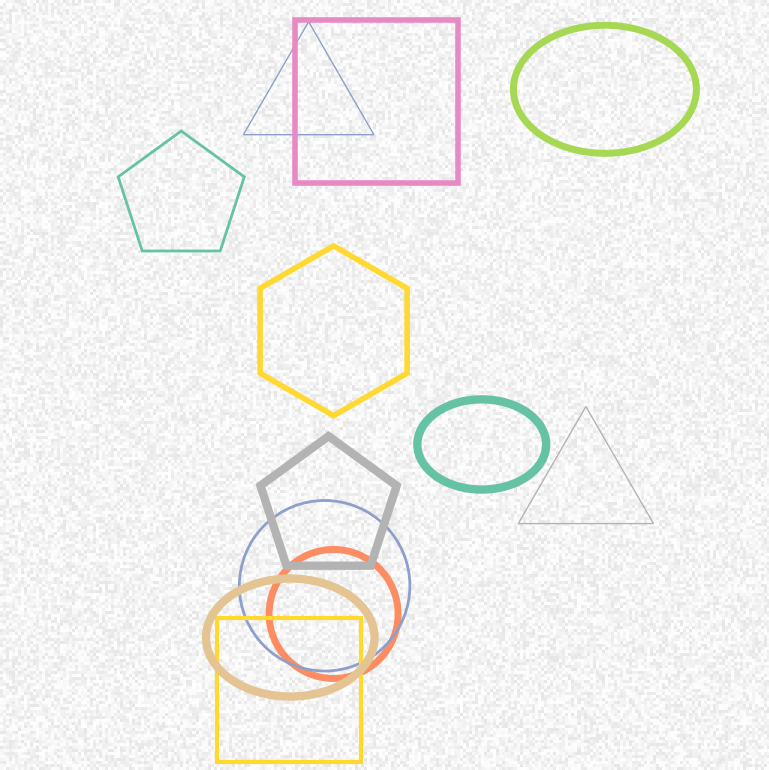[{"shape": "pentagon", "thickness": 1, "radius": 0.43, "center": [0.235, 0.744]}, {"shape": "oval", "thickness": 3, "radius": 0.42, "center": [0.626, 0.423]}, {"shape": "circle", "thickness": 2.5, "radius": 0.42, "center": [0.433, 0.203]}, {"shape": "circle", "thickness": 1, "radius": 0.55, "center": [0.422, 0.239]}, {"shape": "triangle", "thickness": 0.5, "radius": 0.49, "center": [0.401, 0.874]}, {"shape": "square", "thickness": 2, "radius": 0.53, "center": [0.489, 0.868]}, {"shape": "oval", "thickness": 2.5, "radius": 0.59, "center": [0.786, 0.884]}, {"shape": "hexagon", "thickness": 2, "radius": 0.55, "center": [0.433, 0.57]}, {"shape": "square", "thickness": 1.5, "radius": 0.47, "center": [0.375, 0.104]}, {"shape": "oval", "thickness": 3, "radius": 0.55, "center": [0.377, 0.172]}, {"shape": "pentagon", "thickness": 3, "radius": 0.46, "center": [0.427, 0.341]}, {"shape": "triangle", "thickness": 0.5, "radius": 0.51, "center": [0.761, 0.371]}]